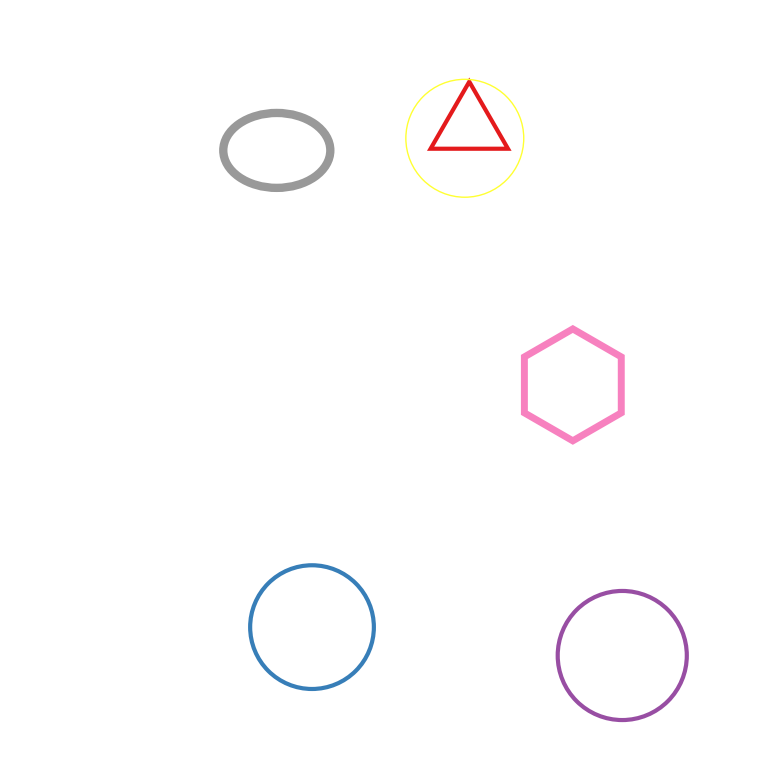[{"shape": "triangle", "thickness": 1.5, "radius": 0.29, "center": [0.609, 0.836]}, {"shape": "circle", "thickness": 1.5, "radius": 0.4, "center": [0.405, 0.186]}, {"shape": "circle", "thickness": 1.5, "radius": 0.42, "center": [0.808, 0.149]}, {"shape": "circle", "thickness": 0.5, "radius": 0.38, "center": [0.604, 0.82]}, {"shape": "hexagon", "thickness": 2.5, "radius": 0.36, "center": [0.744, 0.5]}, {"shape": "oval", "thickness": 3, "radius": 0.35, "center": [0.359, 0.805]}]